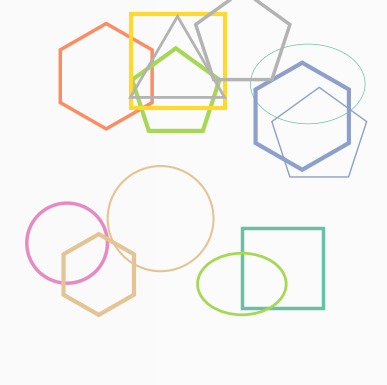[{"shape": "oval", "thickness": 0.5, "radius": 0.74, "center": [0.794, 0.782]}, {"shape": "square", "thickness": 2.5, "radius": 0.52, "center": [0.73, 0.303]}, {"shape": "hexagon", "thickness": 2.5, "radius": 0.68, "center": [0.274, 0.802]}, {"shape": "hexagon", "thickness": 3, "radius": 0.7, "center": [0.78, 0.698]}, {"shape": "pentagon", "thickness": 1, "radius": 0.64, "center": [0.824, 0.644]}, {"shape": "circle", "thickness": 2.5, "radius": 0.52, "center": [0.173, 0.368]}, {"shape": "pentagon", "thickness": 3, "radius": 0.59, "center": [0.454, 0.756]}, {"shape": "oval", "thickness": 2, "radius": 0.57, "center": [0.624, 0.262]}, {"shape": "square", "thickness": 3, "radius": 0.6, "center": [0.459, 0.842]}, {"shape": "hexagon", "thickness": 3, "radius": 0.52, "center": [0.255, 0.287]}, {"shape": "circle", "thickness": 1.5, "radius": 0.68, "center": [0.414, 0.432]}, {"shape": "pentagon", "thickness": 2.5, "radius": 0.64, "center": [0.627, 0.897]}, {"shape": "triangle", "thickness": 2, "radius": 0.7, "center": [0.458, 0.817]}]